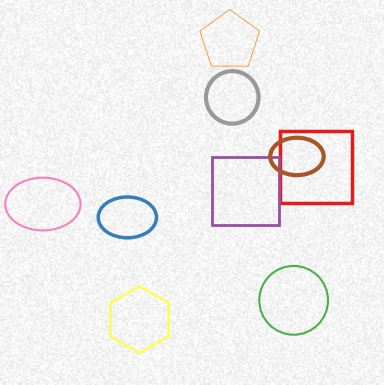[{"shape": "square", "thickness": 2.5, "radius": 0.47, "center": [0.82, 0.566]}, {"shape": "oval", "thickness": 2.5, "radius": 0.38, "center": [0.331, 0.435]}, {"shape": "circle", "thickness": 1.5, "radius": 0.45, "center": [0.763, 0.22]}, {"shape": "square", "thickness": 2, "radius": 0.44, "center": [0.637, 0.504]}, {"shape": "pentagon", "thickness": 0.5, "radius": 0.41, "center": [0.597, 0.894]}, {"shape": "hexagon", "thickness": 1.5, "radius": 0.43, "center": [0.362, 0.17]}, {"shape": "oval", "thickness": 3, "radius": 0.35, "center": [0.771, 0.594]}, {"shape": "oval", "thickness": 1.5, "radius": 0.49, "center": [0.111, 0.47]}, {"shape": "circle", "thickness": 3, "radius": 0.34, "center": [0.603, 0.747]}]